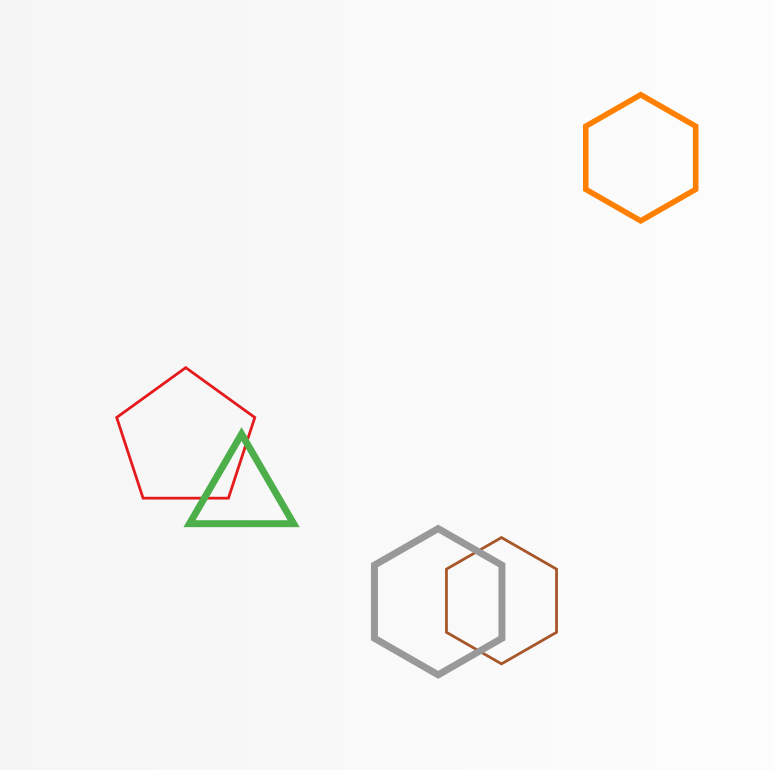[{"shape": "pentagon", "thickness": 1, "radius": 0.47, "center": [0.24, 0.429]}, {"shape": "triangle", "thickness": 2.5, "radius": 0.39, "center": [0.312, 0.359]}, {"shape": "hexagon", "thickness": 2, "radius": 0.41, "center": [0.827, 0.795]}, {"shape": "hexagon", "thickness": 1, "radius": 0.41, "center": [0.647, 0.22]}, {"shape": "hexagon", "thickness": 2.5, "radius": 0.47, "center": [0.565, 0.219]}]